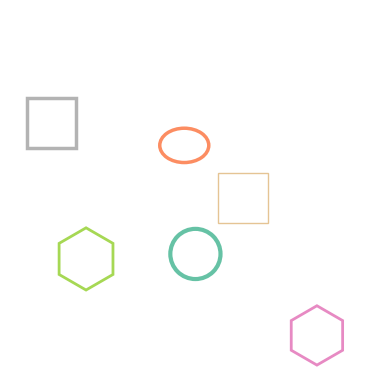[{"shape": "circle", "thickness": 3, "radius": 0.33, "center": [0.508, 0.34]}, {"shape": "oval", "thickness": 2.5, "radius": 0.32, "center": [0.479, 0.622]}, {"shape": "hexagon", "thickness": 2, "radius": 0.39, "center": [0.823, 0.129]}, {"shape": "hexagon", "thickness": 2, "radius": 0.4, "center": [0.223, 0.327]}, {"shape": "square", "thickness": 1, "radius": 0.33, "center": [0.631, 0.486]}, {"shape": "square", "thickness": 2.5, "radius": 0.32, "center": [0.133, 0.68]}]